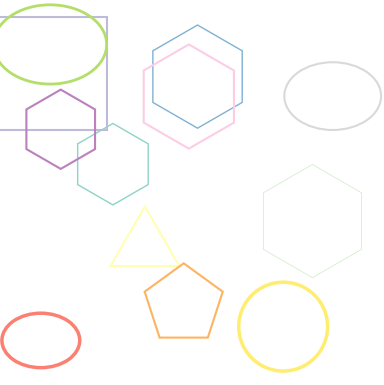[{"shape": "hexagon", "thickness": 1, "radius": 0.53, "center": [0.293, 0.573]}, {"shape": "triangle", "thickness": 1.5, "radius": 0.52, "center": [0.376, 0.361]}, {"shape": "square", "thickness": 1.5, "radius": 0.73, "center": [0.132, 0.809]}, {"shape": "oval", "thickness": 2.5, "radius": 0.51, "center": [0.106, 0.116]}, {"shape": "hexagon", "thickness": 1, "radius": 0.67, "center": [0.513, 0.801]}, {"shape": "pentagon", "thickness": 1.5, "radius": 0.53, "center": [0.477, 0.209]}, {"shape": "oval", "thickness": 2, "radius": 0.74, "center": [0.13, 0.885]}, {"shape": "hexagon", "thickness": 1.5, "radius": 0.68, "center": [0.49, 0.749]}, {"shape": "oval", "thickness": 1.5, "radius": 0.63, "center": [0.864, 0.75]}, {"shape": "hexagon", "thickness": 1.5, "radius": 0.51, "center": [0.158, 0.664]}, {"shape": "hexagon", "thickness": 0.5, "radius": 0.74, "center": [0.812, 0.426]}, {"shape": "circle", "thickness": 2.5, "radius": 0.58, "center": [0.736, 0.152]}]